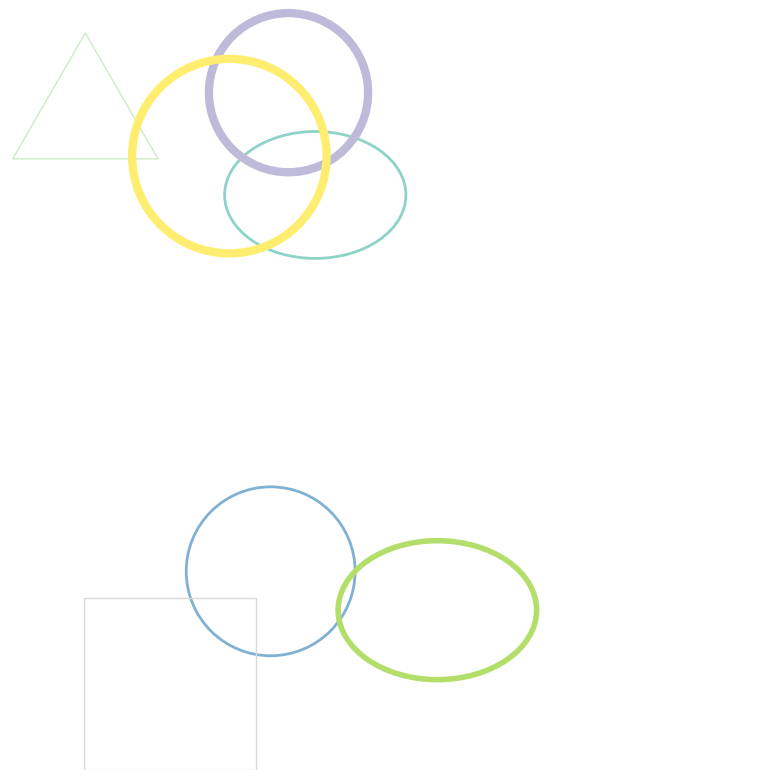[{"shape": "oval", "thickness": 1, "radius": 0.59, "center": [0.409, 0.747]}, {"shape": "circle", "thickness": 3, "radius": 0.52, "center": [0.375, 0.88]}, {"shape": "circle", "thickness": 1, "radius": 0.55, "center": [0.352, 0.258]}, {"shape": "oval", "thickness": 2, "radius": 0.64, "center": [0.568, 0.208]}, {"shape": "square", "thickness": 0.5, "radius": 0.56, "center": [0.221, 0.112]}, {"shape": "triangle", "thickness": 0.5, "radius": 0.54, "center": [0.111, 0.848]}, {"shape": "circle", "thickness": 3, "radius": 0.63, "center": [0.298, 0.797]}]